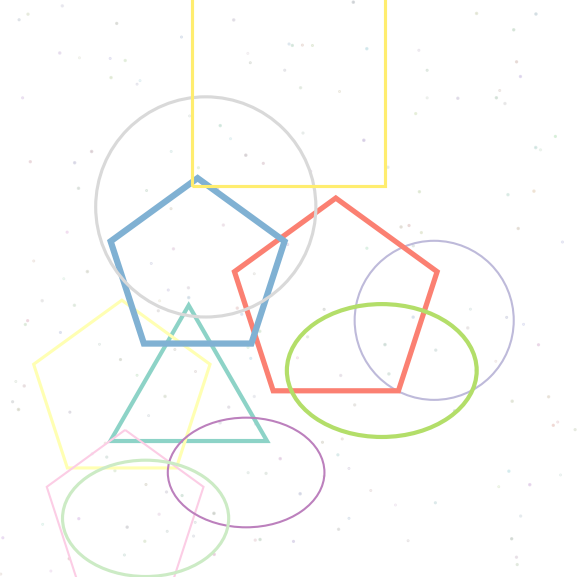[{"shape": "triangle", "thickness": 2, "radius": 0.78, "center": [0.327, 0.314]}, {"shape": "pentagon", "thickness": 1.5, "radius": 0.8, "center": [0.211, 0.319]}, {"shape": "circle", "thickness": 1, "radius": 0.69, "center": [0.752, 0.444]}, {"shape": "pentagon", "thickness": 2.5, "radius": 0.92, "center": [0.581, 0.472]}, {"shape": "pentagon", "thickness": 3, "radius": 0.79, "center": [0.342, 0.532]}, {"shape": "oval", "thickness": 2, "radius": 0.82, "center": [0.661, 0.358]}, {"shape": "pentagon", "thickness": 1, "radius": 0.71, "center": [0.217, 0.112]}, {"shape": "circle", "thickness": 1.5, "radius": 0.95, "center": [0.356, 0.641]}, {"shape": "oval", "thickness": 1, "radius": 0.68, "center": [0.426, 0.181]}, {"shape": "oval", "thickness": 1.5, "radius": 0.72, "center": [0.252, 0.102]}, {"shape": "square", "thickness": 1.5, "radius": 0.83, "center": [0.499, 0.844]}]